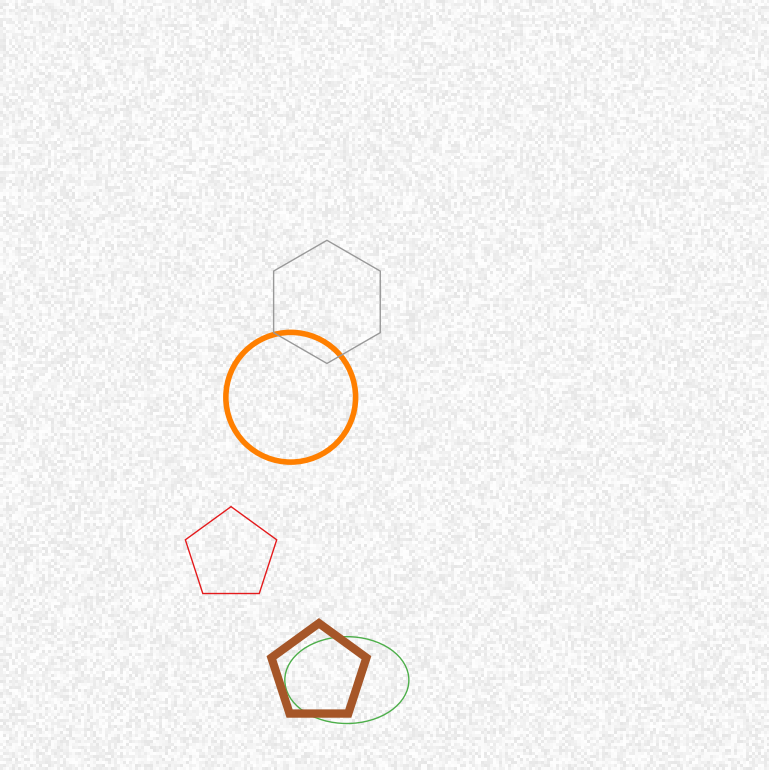[{"shape": "pentagon", "thickness": 0.5, "radius": 0.31, "center": [0.3, 0.28]}, {"shape": "oval", "thickness": 0.5, "radius": 0.4, "center": [0.45, 0.117]}, {"shape": "circle", "thickness": 2, "radius": 0.42, "center": [0.378, 0.484]}, {"shape": "pentagon", "thickness": 3, "radius": 0.32, "center": [0.414, 0.126]}, {"shape": "hexagon", "thickness": 0.5, "radius": 0.4, "center": [0.425, 0.608]}]